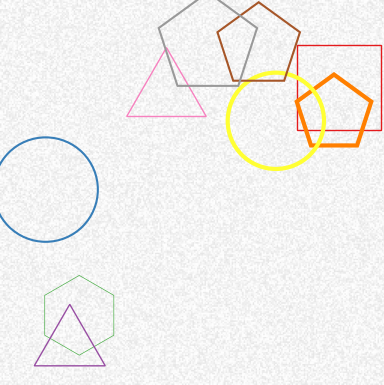[{"shape": "square", "thickness": 1, "radius": 0.55, "center": [0.881, 0.772]}, {"shape": "circle", "thickness": 1.5, "radius": 0.68, "center": [0.119, 0.508]}, {"shape": "hexagon", "thickness": 0.5, "radius": 0.52, "center": [0.206, 0.181]}, {"shape": "triangle", "thickness": 1, "radius": 0.53, "center": [0.181, 0.103]}, {"shape": "pentagon", "thickness": 3, "radius": 0.51, "center": [0.868, 0.705]}, {"shape": "circle", "thickness": 3, "radius": 0.63, "center": [0.717, 0.686]}, {"shape": "pentagon", "thickness": 1.5, "radius": 0.56, "center": [0.672, 0.882]}, {"shape": "triangle", "thickness": 1, "radius": 0.6, "center": [0.432, 0.757]}, {"shape": "pentagon", "thickness": 1.5, "radius": 0.67, "center": [0.54, 0.886]}]